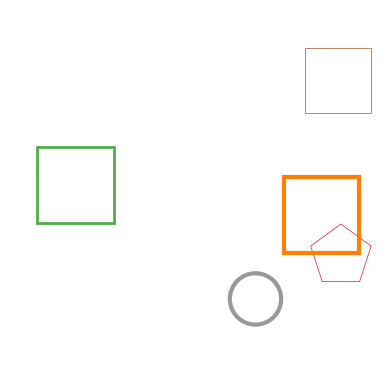[{"shape": "pentagon", "thickness": 0.5, "radius": 0.41, "center": [0.885, 0.335]}, {"shape": "square", "thickness": 2, "radius": 0.5, "center": [0.196, 0.52]}, {"shape": "square", "thickness": 3, "radius": 0.49, "center": [0.835, 0.441]}, {"shape": "square", "thickness": 0.5, "radius": 0.43, "center": [0.877, 0.79]}, {"shape": "circle", "thickness": 3, "radius": 0.33, "center": [0.664, 0.224]}]